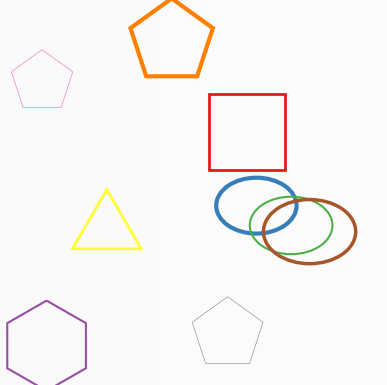[{"shape": "square", "thickness": 2, "radius": 0.49, "center": [0.638, 0.657]}, {"shape": "oval", "thickness": 3, "radius": 0.52, "center": [0.662, 0.466]}, {"shape": "oval", "thickness": 1.5, "radius": 0.53, "center": [0.751, 0.414]}, {"shape": "hexagon", "thickness": 1.5, "radius": 0.59, "center": [0.12, 0.102]}, {"shape": "pentagon", "thickness": 3, "radius": 0.56, "center": [0.443, 0.892]}, {"shape": "triangle", "thickness": 2, "radius": 0.51, "center": [0.276, 0.405]}, {"shape": "oval", "thickness": 2.5, "radius": 0.6, "center": [0.799, 0.398]}, {"shape": "pentagon", "thickness": 0.5, "radius": 0.42, "center": [0.109, 0.788]}, {"shape": "pentagon", "thickness": 0.5, "radius": 0.48, "center": [0.587, 0.133]}]